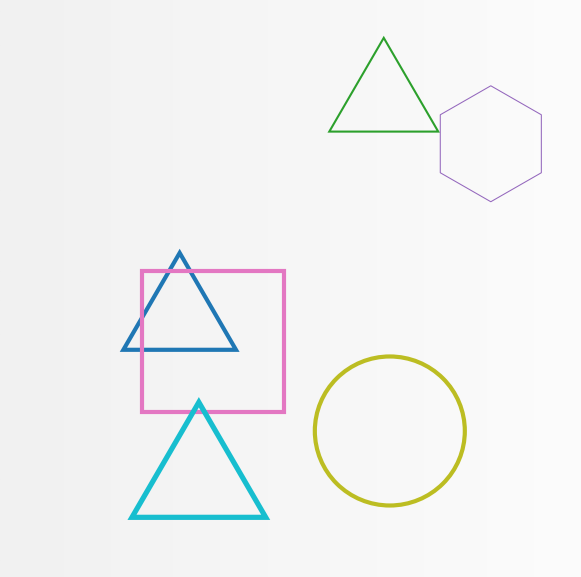[{"shape": "triangle", "thickness": 2, "radius": 0.56, "center": [0.309, 0.449]}, {"shape": "triangle", "thickness": 1, "radius": 0.54, "center": [0.66, 0.825]}, {"shape": "hexagon", "thickness": 0.5, "radius": 0.5, "center": [0.844, 0.75]}, {"shape": "square", "thickness": 2, "radius": 0.61, "center": [0.366, 0.407]}, {"shape": "circle", "thickness": 2, "radius": 0.65, "center": [0.671, 0.253]}, {"shape": "triangle", "thickness": 2.5, "radius": 0.66, "center": [0.342, 0.17]}]